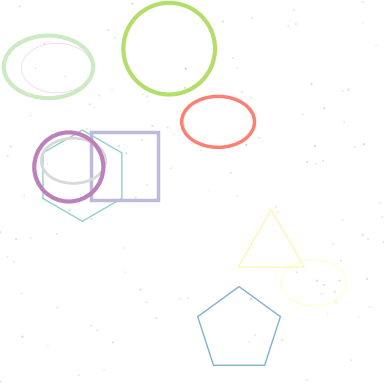[{"shape": "hexagon", "thickness": 1, "radius": 0.59, "center": [0.214, 0.544]}, {"shape": "oval", "thickness": 0.5, "radius": 0.43, "center": [0.814, 0.265]}, {"shape": "square", "thickness": 2.5, "radius": 0.44, "center": [0.324, 0.568]}, {"shape": "oval", "thickness": 2.5, "radius": 0.47, "center": [0.566, 0.683]}, {"shape": "pentagon", "thickness": 1, "radius": 0.56, "center": [0.621, 0.143]}, {"shape": "circle", "thickness": 3, "radius": 0.6, "center": [0.439, 0.874]}, {"shape": "oval", "thickness": 0.5, "radius": 0.46, "center": [0.148, 0.823]}, {"shape": "oval", "thickness": 2, "radius": 0.42, "center": [0.191, 0.582]}, {"shape": "circle", "thickness": 3, "radius": 0.45, "center": [0.179, 0.566]}, {"shape": "oval", "thickness": 3, "radius": 0.58, "center": [0.126, 0.826]}, {"shape": "triangle", "thickness": 0.5, "radius": 0.5, "center": [0.704, 0.356]}]